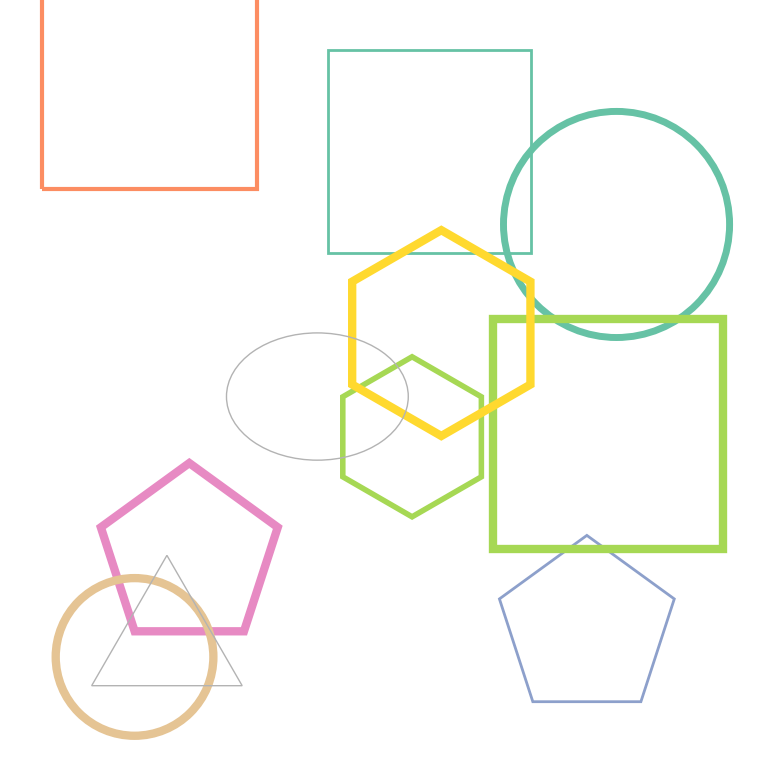[{"shape": "square", "thickness": 1, "radius": 0.66, "center": [0.558, 0.803]}, {"shape": "circle", "thickness": 2.5, "radius": 0.73, "center": [0.801, 0.708]}, {"shape": "square", "thickness": 1.5, "radius": 0.7, "center": [0.194, 0.893]}, {"shape": "pentagon", "thickness": 1, "radius": 0.6, "center": [0.762, 0.185]}, {"shape": "pentagon", "thickness": 3, "radius": 0.6, "center": [0.246, 0.278]}, {"shape": "hexagon", "thickness": 2, "radius": 0.52, "center": [0.535, 0.433]}, {"shape": "square", "thickness": 3, "radius": 0.75, "center": [0.79, 0.437]}, {"shape": "hexagon", "thickness": 3, "radius": 0.67, "center": [0.573, 0.567]}, {"shape": "circle", "thickness": 3, "radius": 0.51, "center": [0.175, 0.147]}, {"shape": "oval", "thickness": 0.5, "radius": 0.59, "center": [0.412, 0.485]}, {"shape": "triangle", "thickness": 0.5, "radius": 0.56, "center": [0.217, 0.166]}]